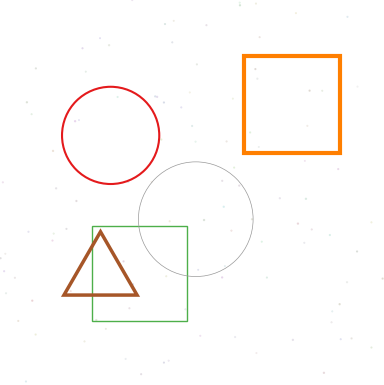[{"shape": "circle", "thickness": 1.5, "radius": 0.63, "center": [0.287, 0.648]}, {"shape": "square", "thickness": 1, "radius": 0.62, "center": [0.363, 0.291]}, {"shape": "square", "thickness": 3, "radius": 0.63, "center": [0.759, 0.729]}, {"shape": "triangle", "thickness": 2.5, "radius": 0.55, "center": [0.261, 0.288]}, {"shape": "circle", "thickness": 0.5, "radius": 0.74, "center": [0.508, 0.431]}]